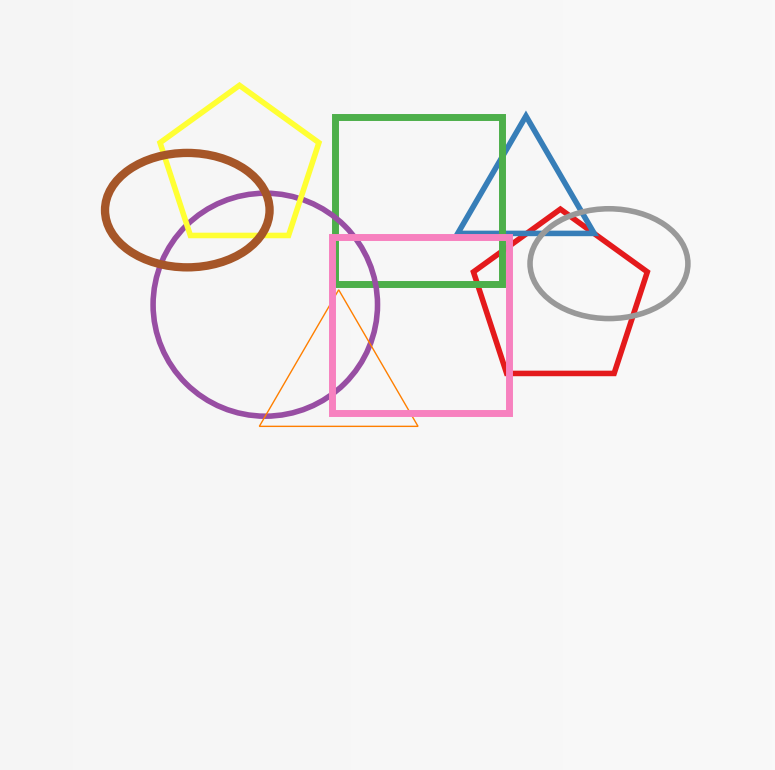[{"shape": "pentagon", "thickness": 2, "radius": 0.59, "center": [0.723, 0.61]}, {"shape": "triangle", "thickness": 2, "radius": 0.51, "center": [0.679, 0.748]}, {"shape": "square", "thickness": 2.5, "radius": 0.54, "center": [0.54, 0.74]}, {"shape": "circle", "thickness": 2, "radius": 0.72, "center": [0.342, 0.604]}, {"shape": "triangle", "thickness": 0.5, "radius": 0.59, "center": [0.437, 0.505]}, {"shape": "pentagon", "thickness": 2, "radius": 0.54, "center": [0.309, 0.781]}, {"shape": "oval", "thickness": 3, "radius": 0.53, "center": [0.242, 0.727]}, {"shape": "square", "thickness": 2.5, "radius": 0.57, "center": [0.542, 0.577]}, {"shape": "oval", "thickness": 2, "radius": 0.51, "center": [0.786, 0.658]}]